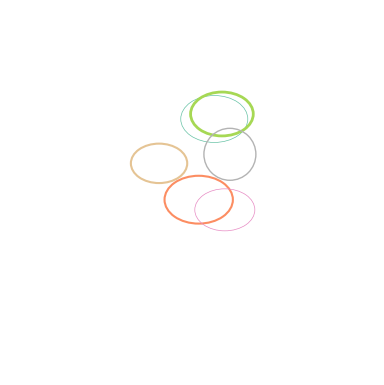[{"shape": "oval", "thickness": 0.5, "radius": 0.44, "center": [0.557, 0.691]}, {"shape": "oval", "thickness": 1.5, "radius": 0.44, "center": [0.516, 0.481]}, {"shape": "oval", "thickness": 0.5, "radius": 0.39, "center": [0.584, 0.455]}, {"shape": "oval", "thickness": 2, "radius": 0.41, "center": [0.576, 0.704]}, {"shape": "oval", "thickness": 1.5, "radius": 0.37, "center": [0.413, 0.576]}, {"shape": "circle", "thickness": 1, "radius": 0.34, "center": [0.597, 0.599]}]